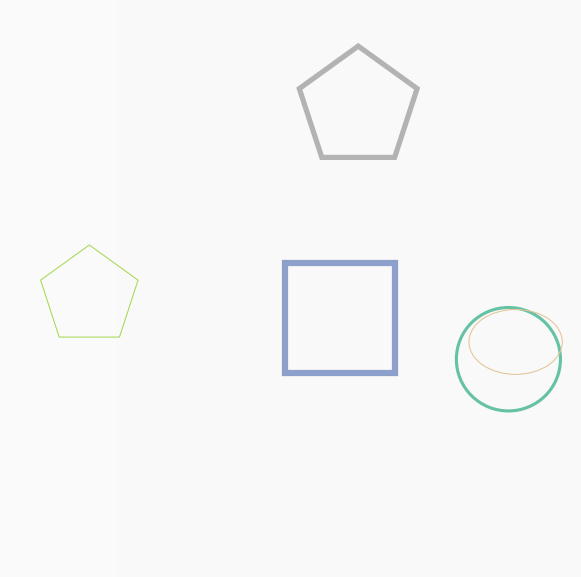[{"shape": "circle", "thickness": 1.5, "radius": 0.45, "center": [0.875, 0.377]}, {"shape": "square", "thickness": 3, "radius": 0.48, "center": [0.585, 0.448]}, {"shape": "pentagon", "thickness": 0.5, "radius": 0.44, "center": [0.154, 0.487]}, {"shape": "oval", "thickness": 0.5, "radius": 0.4, "center": [0.887, 0.407]}, {"shape": "pentagon", "thickness": 2.5, "radius": 0.53, "center": [0.616, 0.813]}]